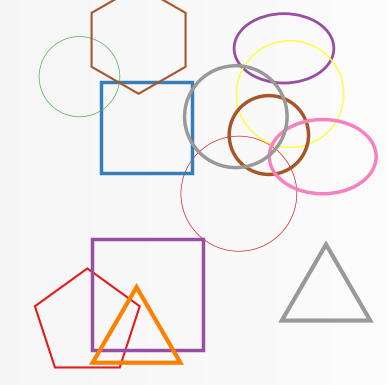[{"shape": "circle", "thickness": 0.5, "radius": 0.75, "center": [0.616, 0.497]}, {"shape": "pentagon", "thickness": 1.5, "radius": 0.71, "center": [0.225, 0.161]}, {"shape": "square", "thickness": 2.5, "radius": 0.59, "center": [0.378, 0.668]}, {"shape": "circle", "thickness": 0.5, "radius": 0.52, "center": [0.205, 0.801]}, {"shape": "square", "thickness": 2.5, "radius": 0.72, "center": [0.382, 0.235]}, {"shape": "oval", "thickness": 2, "radius": 0.64, "center": [0.733, 0.874]}, {"shape": "triangle", "thickness": 3, "radius": 0.65, "center": [0.352, 0.123]}, {"shape": "circle", "thickness": 1, "radius": 0.69, "center": [0.749, 0.756]}, {"shape": "hexagon", "thickness": 1.5, "radius": 0.7, "center": [0.358, 0.897]}, {"shape": "circle", "thickness": 2.5, "radius": 0.51, "center": [0.694, 0.649]}, {"shape": "oval", "thickness": 2.5, "radius": 0.69, "center": [0.833, 0.593]}, {"shape": "circle", "thickness": 2.5, "radius": 0.66, "center": [0.609, 0.697]}, {"shape": "triangle", "thickness": 3, "radius": 0.66, "center": [0.841, 0.233]}]